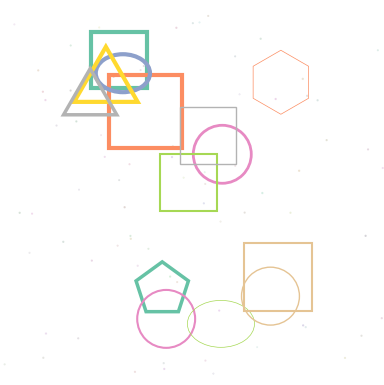[{"shape": "square", "thickness": 3, "radius": 0.37, "center": [0.308, 0.845]}, {"shape": "pentagon", "thickness": 2.5, "radius": 0.36, "center": [0.421, 0.248]}, {"shape": "hexagon", "thickness": 0.5, "radius": 0.42, "center": [0.73, 0.786]}, {"shape": "square", "thickness": 3, "radius": 0.47, "center": [0.378, 0.71]}, {"shape": "oval", "thickness": 3, "radius": 0.35, "center": [0.319, 0.81]}, {"shape": "circle", "thickness": 1.5, "radius": 0.38, "center": [0.432, 0.172]}, {"shape": "circle", "thickness": 2, "radius": 0.38, "center": [0.577, 0.599]}, {"shape": "oval", "thickness": 0.5, "radius": 0.44, "center": [0.574, 0.159]}, {"shape": "square", "thickness": 1.5, "radius": 0.37, "center": [0.49, 0.526]}, {"shape": "triangle", "thickness": 3, "radius": 0.48, "center": [0.275, 0.783]}, {"shape": "square", "thickness": 1.5, "radius": 0.44, "center": [0.723, 0.28]}, {"shape": "circle", "thickness": 1, "radius": 0.38, "center": [0.703, 0.231]}, {"shape": "square", "thickness": 1, "radius": 0.37, "center": [0.539, 0.648]}, {"shape": "triangle", "thickness": 2.5, "radius": 0.4, "center": [0.234, 0.742]}]